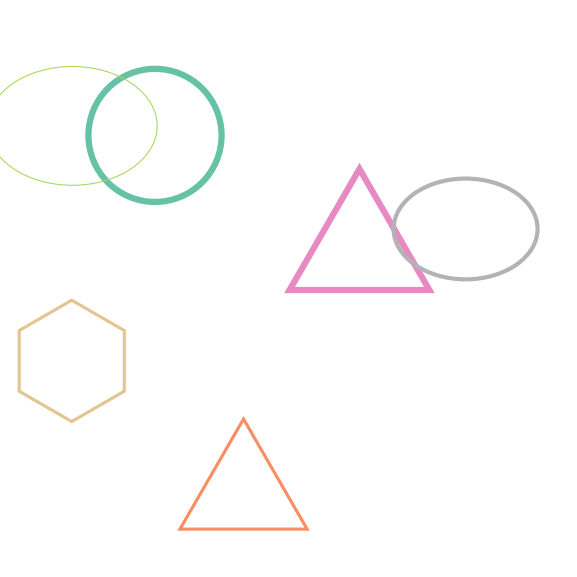[{"shape": "circle", "thickness": 3, "radius": 0.58, "center": [0.268, 0.765]}, {"shape": "triangle", "thickness": 1.5, "radius": 0.64, "center": [0.422, 0.146]}, {"shape": "triangle", "thickness": 3, "radius": 0.7, "center": [0.622, 0.567]}, {"shape": "oval", "thickness": 0.5, "radius": 0.73, "center": [0.125, 0.781]}, {"shape": "hexagon", "thickness": 1.5, "radius": 0.53, "center": [0.124, 0.374]}, {"shape": "oval", "thickness": 2, "radius": 0.62, "center": [0.806, 0.603]}]